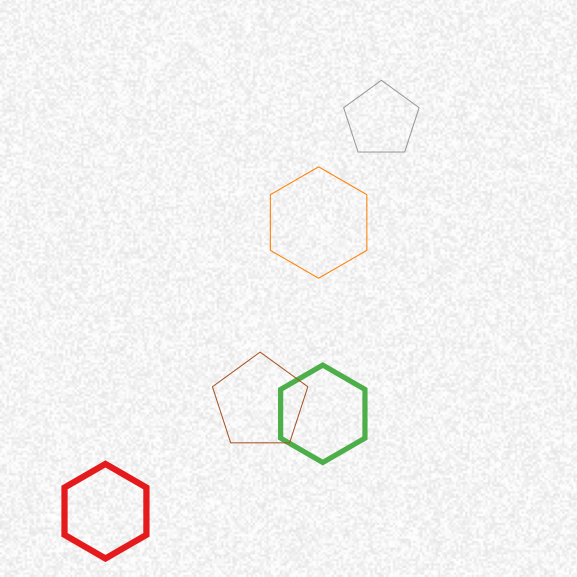[{"shape": "hexagon", "thickness": 3, "radius": 0.41, "center": [0.183, 0.114]}, {"shape": "hexagon", "thickness": 2.5, "radius": 0.42, "center": [0.559, 0.283]}, {"shape": "hexagon", "thickness": 0.5, "radius": 0.48, "center": [0.552, 0.614]}, {"shape": "pentagon", "thickness": 0.5, "radius": 0.43, "center": [0.45, 0.303]}, {"shape": "pentagon", "thickness": 0.5, "radius": 0.34, "center": [0.66, 0.791]}]